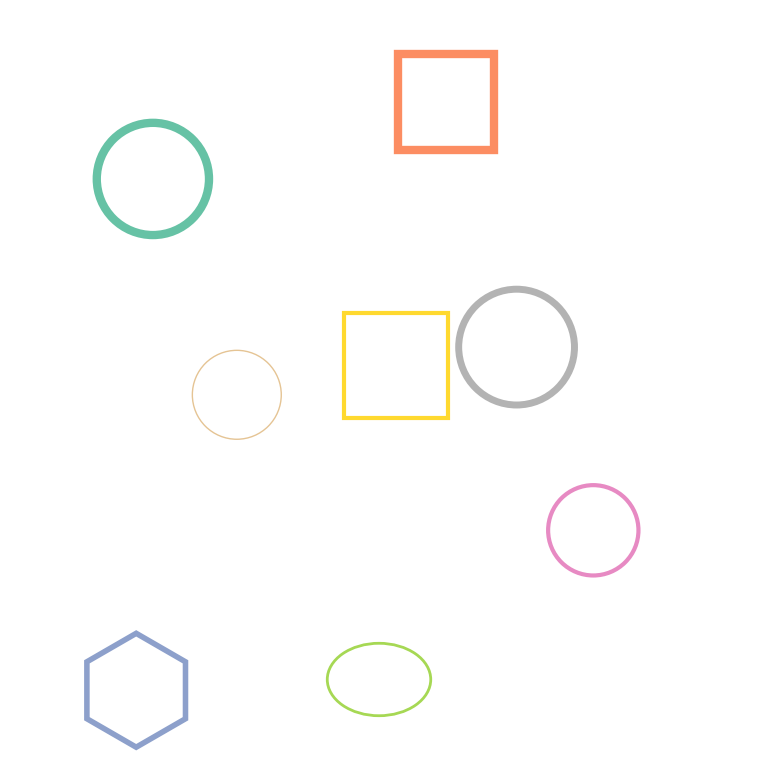[{"shape": "circle", "thickness": 3, "radius": 0.36, "center": [0.199, 0.768]}, {"shape": "square", "thickness": 3, "radius": 0.31, "center": [0.58, 0.868]}, {"shape": "hexagon", "thickness": 2, "radius": 0.37, "center": [0.177, 0.104]}, {"shape": "circle", "thickness": 1.5, "radius": 0.29, "center": [0.771, 0.311]}, {"shape": "oval", "thickness": 1, "radius": 0.34, "center": [0.492, 0.118]}, {"shape": "square", "thickness": 1.5, "radius": 0.34, "center": [0.514, 0.525]}, {"shape": "circle", "thickness": 0.5, "radius": 0.29, "center": [0.308, 0.487]}, {"shape": "circle", "thickness": 2.5, "radius": 0.38, "center": [0.671, 0.549]}]